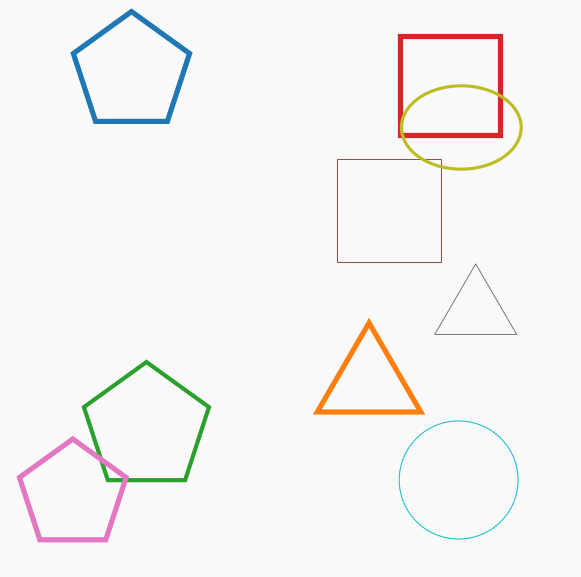[{"shape": "pentagon", "thickness": 2.5, "radius": 0.53, "center": [0.226, 0.874]}, {"shape": "triangle", "thickness": 2.5, "radius": 0.51, "center": [0.635, 0.337]}, {"shape": "pentagon", "thickness": 2, "radius": 0.57, "center": [0.252, 0.259]}, {"shape": "square", "thickness": 2.5, "radius": 0.43, "center": [0.775, 0.85]}, {"shape": "square", "thickness": 0.5, "radius": 0.45, "center": [0.669, 0.634]}, {"shape": "pentagon", "thickness": 2.5, "radius": 0.48, "center": [0.125, 0.143]}, {"shape": "triangle", "thickness": 0.5, "radius": 0.41, "center": [0.818, 0.461]}, {"shape": "oval", "thickness": 1.5, "radius": 0.52, "center": [0.794, 0.778]}, {"shape": "circle", "thickness": 0.5, "radius": 0.51, "center": [0.789, 0.168]}]